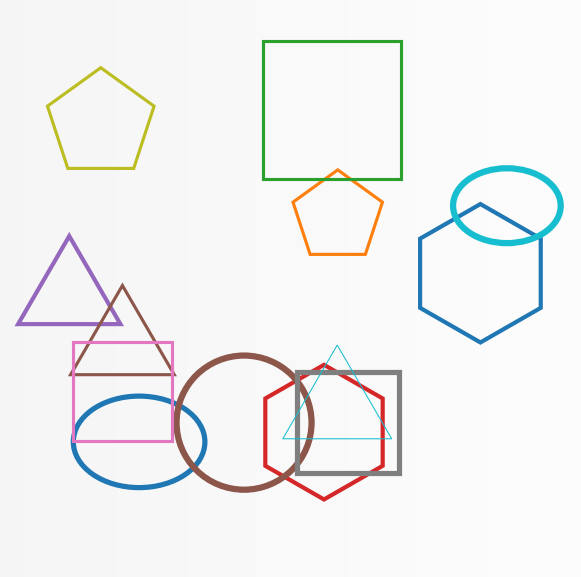[{"shape": "oval", "thickness": 2.5, "radius": 0.57, "center": [0.239, 0.234]}, {"shape": "hexagon", "thickness": 2, "radius": 0.6, "center": [0.827, 0.526]}, {"shape": "pentagon", "thickness": 1.5, "radius": 0.4, "center": [0.581, 0.624]}, {"shape": "square", "thickness": 1.5, "radius": 0.59, "center": [0.571, 0.808]}, {"shape": "hexagon", "thickness": 2, "radius": 0.58, "center": [0.557, 0.251]}, {"shape": "triangle", "thickness": 2, "radius": 0.51, "center": [0.119, 0.489]}, {"shape": "triangle", "thickness": 1.5, "radius": 0.51, "center": [0.211, 0.402]}, {"shape": "circle", "thickness": 3, "radius": 0.58, "center": [0.42, 0.267]}, {"shape": "square", "thickness": 1.5, "radius": 0.43, "center": [0.211, 0.321]}, {"shape": "square", "thickness": 2.5, "radius": 0.44, "center": [0.598, 0.267]}, {"shape": "pentagon", "thickness": 1.5, "radius": 0.48, "center": [0.173, 0.785]}, {"shape": "oval", "thickness": 3, "radius": 0.46, "center": [0.872, 0.643]}, {"shape": "triangle", "thickness": 0.5, "radius": 0.54, "center": [0.58, 0.293]}]